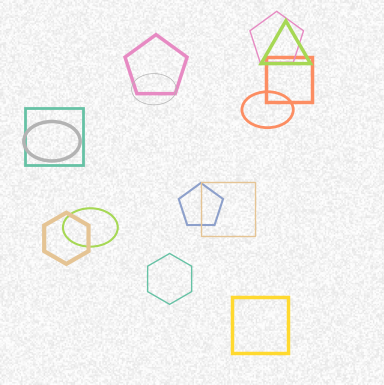[{"shape": "hexagon", "thickness": 1, "radius": 0.33, "center": [0.441, 0.276]}, {"shape": "square", "thickness": 2, "radius": 0.37, "center": [0.14, 0.646]}, {"shape": "square", "thickness": 2.5, "radius": 0.3, "center": [0.75, 0.794]}, {"shape": "oval", "thickness": 2, "radius": 0.33, "center": [0.695, 0.715]}, {"shape": "pentagon", "thickness": 1.5, "radius": 0.3, "center": [0.522, 0.464]}, {"shape": "pentagon", "thickness": 2.5, "radius": 0.42, "center": [0.405, 0.825]}, {"shape": "pentagon", "thickness": 1, "radius": 0.37, "center": [0.719, 0.897]}, {"shape": "oval", "thickness": 1.5, "radius": 0.36, "center": [0.235, 0.409]}, {"shape": "triangle", "thickness": 2.5, "radius": 0.37, "center": [0.742, 0.872]}, {"shape": "square", "thickness": 2.5, "radius": 0.36, "center": [0.674, 0.156]}, {"shape": "hexagon", "thickness": 3, "radius": 0.33, "center": [0.172, 0.381]}, {"shape": "square", "thickness": 1, "radius": 0.35, "center": [0.592, 0.457]}, {"shape": "oval", "thickness": 2.5, "radius": 0.37, "center": [0.135, 0.633]}, {"shape": "oval", "thickness": 0.5, "radius": 0.29, "center": [0.4, 0.768]}]